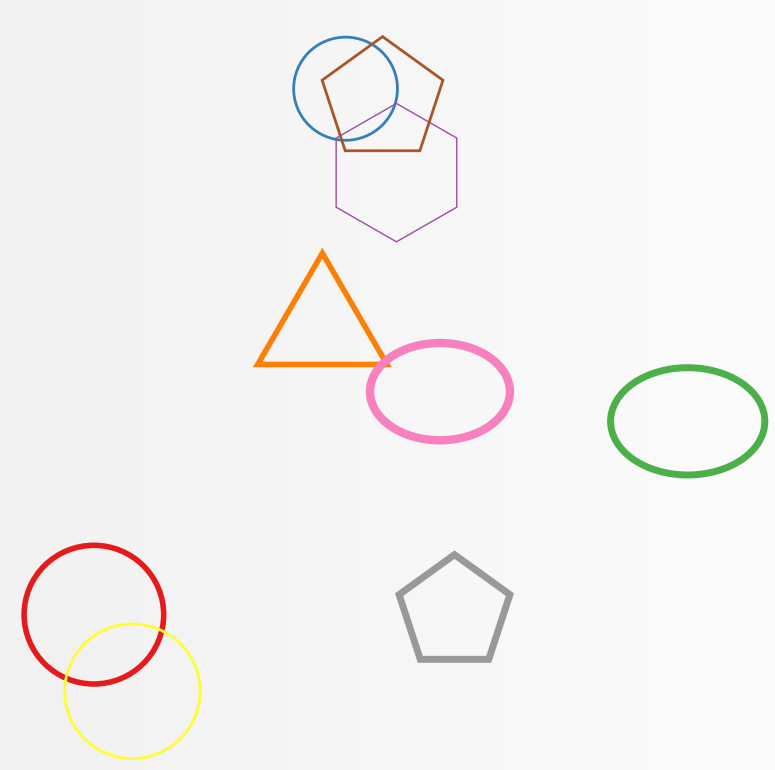[{"shape": "circle", "thickness": 2, "radius": 0.45, "center": [0.121, 0.202]}, {"shape": "circle", "thickness": 1, "radius": 0.33, "center": [0.446, 0.885]}, {"shape": "oval", "thickness": 2.5, "radius": 0.5, "center": [0.887, 0.453]}, {"shape": "hexagon", "thickness": 0.5, "radius": 0.45, "center": [0.512, 0.776]}, {"shape": "triangle", "thickness": 2, "radius": 0.48, "center": [0.416, 0.575]}, {"shape": "circle", "thickness": 1, "radius": 0.44, "center": [0.171, 0.102]}, {"shape": "pentagon", "thickness": 1, "radius": 0.41, "center": [0.494, 0.871]}, {"shape": "oval", "thickness": 3, "radius": 0.45, "center": [0.568, 0.491]}, {"shape": "pentagon", "thickness": 2.5, "radius": 0.38, "center": [0.586, 0.205]}]